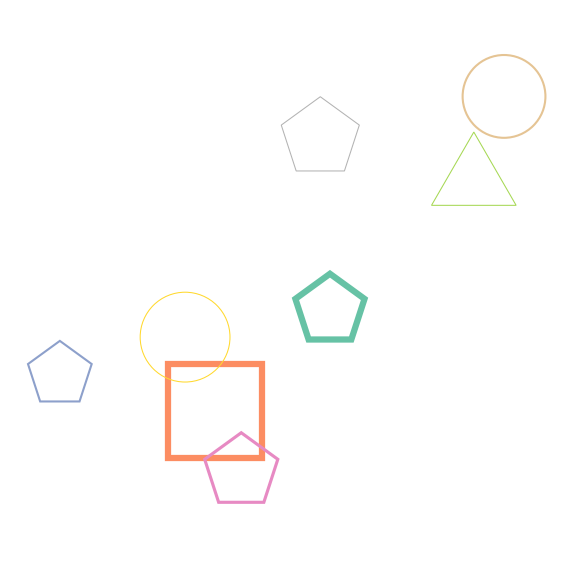[{"shape": "pentagon", "thickness": 3, "radius": 0.31, "center": [0.571, 0.462]}, {"shape": "square", "thickness": 3, "radius": 0.4, "center": [0.372, 0.287]}, {"shape": "pentagon", "thickness": 1, "radius": 0.29, "center": [0.104, 0.351]}, {"shape": "pentagon", "thickness": 1.5, "radius": 0.33, "center": [0.418, 0.183]}, {"shape": "triangle", "thickness": 0.5, "radius": 0.42, "center": [0.82, 0.686]}, {"shape": "circle", "thickness": 0.5, "radius": 0.39, "center": [0.32, 0.415]}, {"shape": "circle", "thickness": 1, "radius": 0.36, "center": [0.873, 0.832]}, {"shape": "pentagon", "thickness": 0.5, "radius": 0.36, "center": [0.555, 0.761]}]